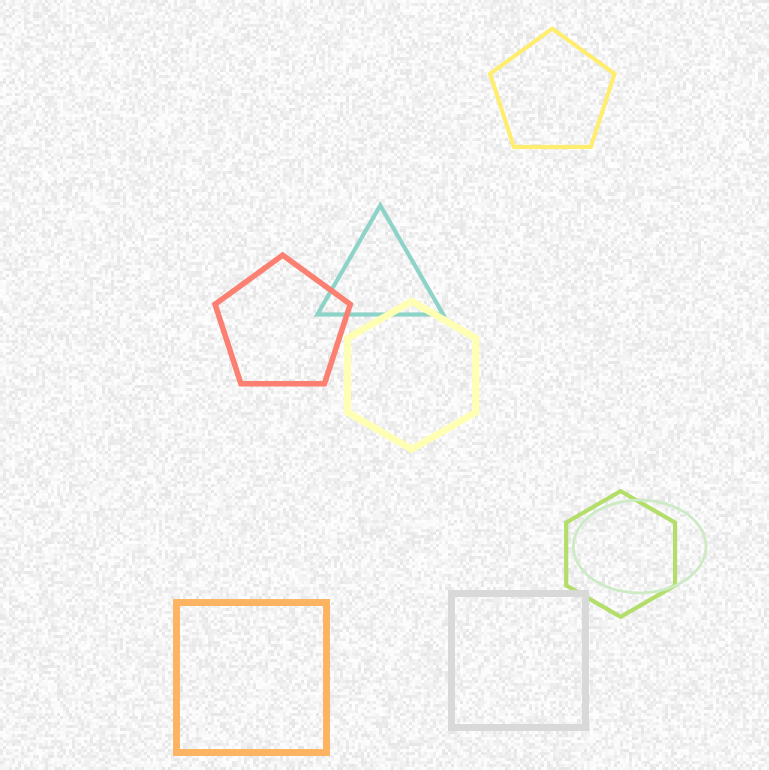[{"shape": "triangle", "thickness": 1.5, "radius": 0.47, "center": [0.494, 0.639]}, {"shape": "hexagon", "thickness": 2.5, "radius": 0.48, "center": [0.535, 0.513]}, {"shape": "pentagon", "thickness": 2, "radius": 0.46, "center": [0.367, 0.576]}, {"shape": "square", "thickness": 2.5, "radius": 0.49, "center": [0.326, 0.121]}, {"shape": "hexagon", "thickness": 1.5, "radius": 0.41, "center": [0.806, 0.281]}, {"shape": "square", "thickness": 2.5, "radius": 0.43, "center": [0.672, 0.143]}, {"shape": "oval", "thickness": 1, "radius": 0.43, "center": [0.831, 0.29]}, {"shape": "pentagon", "thickness": 1.5, "radius": 0.42, "center": [0.717, 0.878]}]